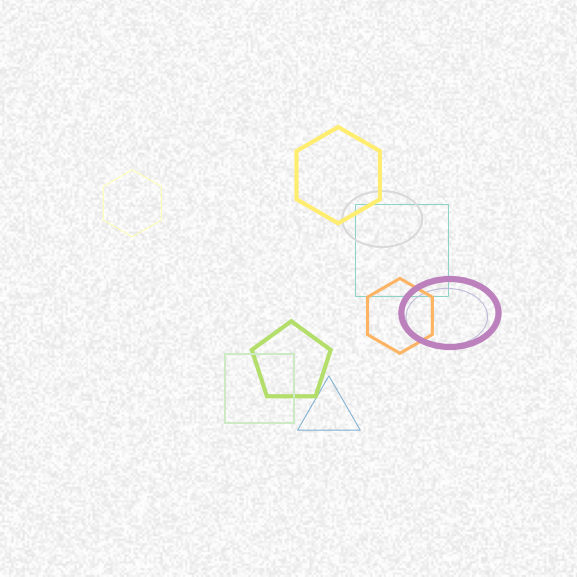[{"shape": "square", "thickness": 0.5, "radius": 0.4, "center": [0.695, 0.566]}, {"shape": "hexagon", "thickness": 0.5, "radius": 0.29, "center": [0.229, 0.647]}, {"shape": "oval", "thickness": 0.5, "radius": 0.35, "center": [0.774, 0.45]}, {"shape": "triangle", "thickness": 0.5, "radius": 0.31, "center": [0.57, 0.286]}, {"shape": "hexagon", "thickness": 1.5, "radius": 0.32, "center": [0.692, 0.452]}, {"shape": "pentagon", "thickness": 2, "radius": 0.36, "center": [0.504, 0.371]}, {"shape": "oval", "thickness": 1, "radius": 0.35, "center": [0.662, 0.62]}, {"shape": "oval", "thickness": 3, "radius": 0.42, "center": [0.779, 0.457]}, {"shape": "square", "thickness": 1, "radius": 0.3, "center": [0.45, 0.327]}, {"shape": "hexagon", "thickness": 2, "radius": 0.42, "center": [0.586, 0.696]}]